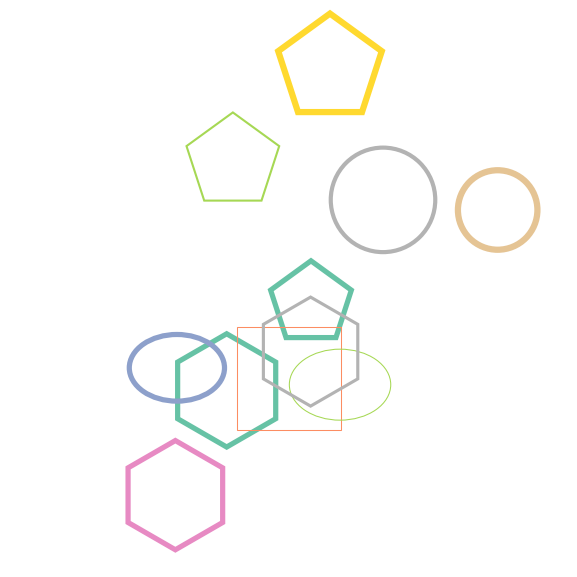[{"shape": "pentagon", "thickness": 2.5, "radius": 0.37, "center": [0.539, 0.474]}, {"shape": "hexagon", "thickness": 2.5, "radius": 0.49, "center": [0.393, 0.323]}, {"shape": "square", "thickness": 0.5, "radius": 0.45, "center": [0.5, 0.344]}, {"shape": "oval", "thickness": 2.5, "radius": 0.41, "center": [0.306, 0.362]}, {"shape": "hexagon", "thickness": 2.5, "radius": 0.47, "center": [0.304, 0.142]}, {"shape": "oval", "thickness": 0.5, "radius": 0.44, "center": [0.589, 0.333]}, {"shape": "pentagon", "thickness": 1, "radius": 0.42, "center": [0.403, 0.72]}, {"shape": "pentagon", "thickness": 3, "radius": 0.47, "center": [0.571, 0.881]}, {"shape": "circle", "thickness": 3, "radius": 0.34, "center": [0.862, 0.636]}, {"shape": "circle", "thickness": 2, "radius": 0.45, "center": [0.663, 0.653]}, {"shape": "hexagon", "thickness": 1.5, "radius": 0.47, "center": [0.538, 0.39]}]